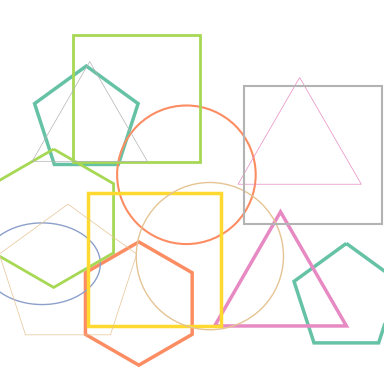[{"shape": "pentagon", "thickness": 2.5, "radius": 0.71, "center": [0.9, 0.225]}, {"shape": "pentagon", "thickness": 2.5, "radius": 0.71, "center": [0.224, 0.687]}, {"shape": "hexagon", "thickness": 2.5, "radius": 0.8, "center": [0.361, 0.212]}, {"shape": "circle", "thickness": 1.5, "radius": 0.9, "center": [0.484, 0.546]}, {"shape": "oval", "thickness": 1, "radius": 0.76, "center": [0.109, 0.315]}, {"shape": "triangle", "thickness": 0.5, "radius": 0.92, "center": [0.778, 0.614]}, {"shape": "triangle", "thickness": 2.5, "radius": 0.99, "center": [0.729, 0.252]}, {"shape": "square", "thickness": 2, "radius": 0.82, "center": [0.354, 0.744]}, {"shape": "hexagon", "thickness": 2, "radius": 0.9, "center": [0.139, 0.433]}, {"shape": "square", "thickness": 2.5, "radius": 0.86, "center": [0.401, 0.326]}, {"shape": "circle", "thickness": 1, "radius": 0.96, "center": [0.545, 0.335]}, {"shape": "pentagon", "thickness": 0.5, "radius": 0.94, "center": [0.177, 0.282]}, {"shape": "triangle", "thickness": 0.5, "radius": 0.86, "center": [0.233, 0.667]}, {"shape": "square", "thickness": 1.5, "radius": 0.9, "center": [0.813, 0.598]}]